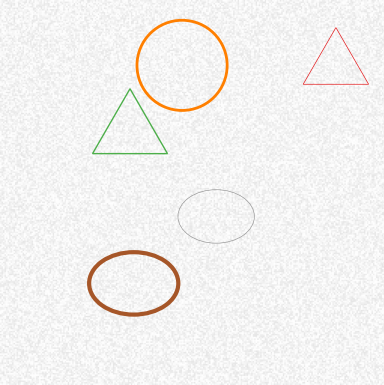[{"shape": "triangle", "thickness": 0.5, "radius": 0.49, "center": [0.872, 0.83]}, {"shape": "triangle", "thickness": 1, "radius": 0.56, "center": [0.338, 0.657]}, {"shape": "circle", "thickness": 2, "radius": 0.59, "center": [0.473, 0.83]}, {"shape": "oval", "thickness": 3, "radius": 0.58, "center": [0.347, 0.264]}, {"shape": "oval", "thickness": 0.5, "radius": 0.5, "center": [0.561, 0.438]}]